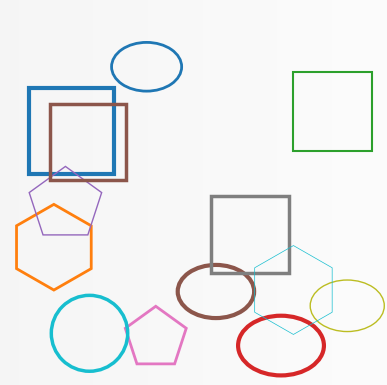[{"shape": "oval", "thickness": 2, "radius": 0.45, "center": [0.378, 0.827]}, {"shape": "square", "thickness": 3, "radius": 0.55, "center": [0.184, 0.66]}, {"shape": "hexagon", "thickness": 2, "radius": 0.56, "center": [0.139, 0.358]}, {"shape": "square", "thickness": 1.5, "radius": 0.51, "center": [0.858, 0.71]}, {"shape": "oval", "thickness": 3, "radius": 0.55, "center": [0.725, 0.102]}, {"shape": "pentagon", "thickness": 1, "radius": 0.49, "center": [0.169, 0.469]}, {"shape": "oval", "thickness": 3, "radius": 0.49, "center": [0.557, 0.243]}, {"shape": "square", "thickness": 2.5, "radius": 0.49, "center": [0.226, 0.63]}, {"shape": "pentagon", "thickness": 2, "radius": 0.41, "center": [0.402, 0.122]}, {"shape": "square", "thickness": 2.5, "radius": 0.5, "center": [0.645, 0.392]}, {"shape": "oval", "thickness": 1, "radius": 0.48, "center": [0.896, 0.206]}, {"shape": "circle", "thickness": 2.5, "radius": 0.49, "center": [0.231, 0.134]}, {"shape": "hexagon", "thickness": 0.5, "radius": 0.58, "center": [0.757, 0.247]}]